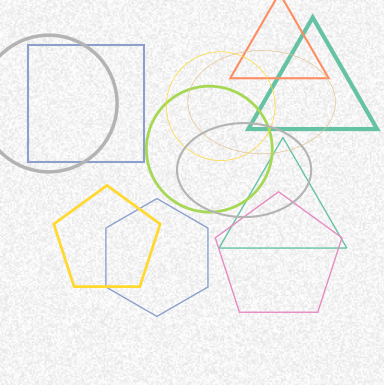[{"shape": "triangle", "thickness": 3, "radius": 0.97, "center": [0.812, 0.761]}, {"shape": "triangle", "thickness": 1, "radius": 0.96, "center": [0.735, 0.451]}, {"shape": "triangle", "thickness": 1.5, "radius": 0.74, "center": [0.726, 0.871]}, {"shape": "hexagon", "thickness": 1, "radius": 0.77, "center": [0.408, 0.331]}, {"shape": "square", "thickness": 1.5, "radius": 0.76, "center": [0.224, 0.731]}, {"shape": "pentagon", "thickness": 1, "radius": 0.86, "center": [0.724, 0.329]}, {"shape": "circle", "thickness": 2, "radius": 0.82, "center": [0.544, 0.613]}, {"shape": "pentagon", "thickness": 2, "radius": 0.73, "center": [0.278, 0.373]}, {"shape": "circle", "thickness": 0.5, "radius": 0.71, "center": [0.573, 0.724]}, {"shape": "oval", "thickness": 0.5, "radius": 0.96, "center": [0.68, 0.735]}, {"shape": "oval", "thickness": 1.5, "radius": 0.87, "center": [0.634, 0.558]}, {"shape": "circle", "thickness": 2.5, "radius": 0.89, "center": [0.127, 0.731]}]